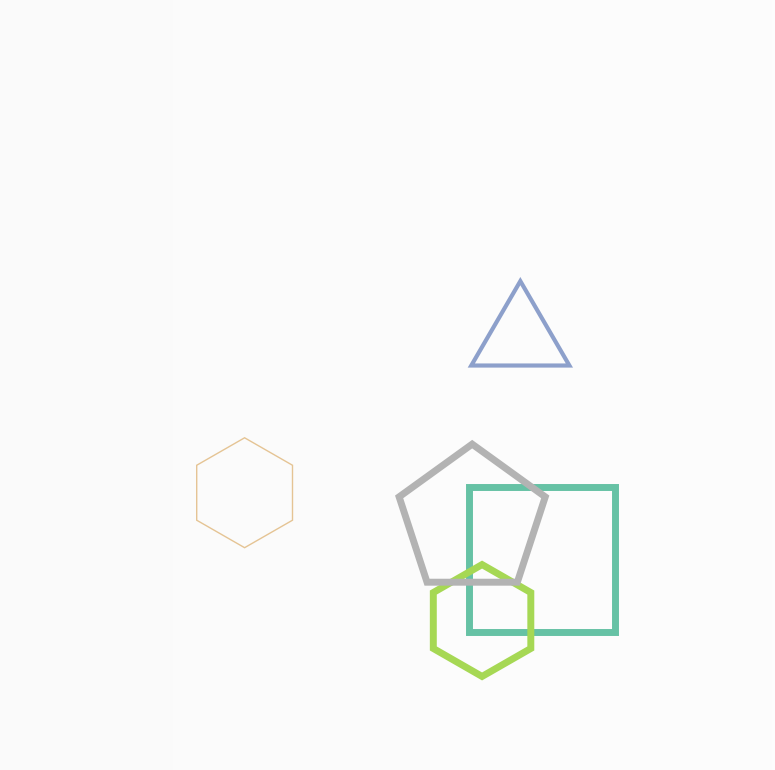[{"shape": "square", "thickness": 2.5, "radius": 0.47, "center": [0.699, 0.273]}, {"shape": "triangle", "thickness": 1.5, "radius": 0.37, "center": [0.671, 0.562]}, {"shape": "hexagon", "thickness": 2.5, "radius": 0.36, "center": [0.622, 0.194]}, {"shape": "hexagon", "thickness": 0.5, "radius": 0.36, "center": [0.316, 0.36]}, {"shape": "pentagon", "thickness": 2.5, "radius": 0.5, "center": [0.609, 0.324]}]